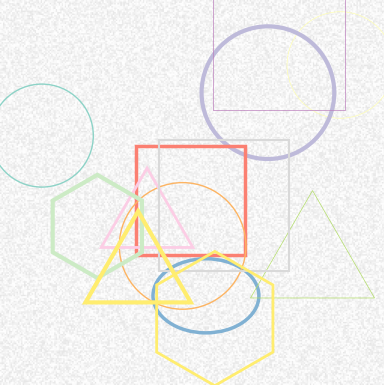[{"shape": "circle", "thickness": 1, "radius": 0.67, "center": [0.109, 0.648]}, {"shape": "circle", "thickness": 0.5, "radius": 0.69, "center": [0.884, 0.831]}, {"shape": "circle", "thickness": 3, "radius": 0.86, "center": [0.696, 0.759]}, {"shape": "square", "thickness": 2.5, "radius": 0.71, "center": [0.494, 0.48]}, {"shape": "oval", "thickness": 2.5, "radius": 0.69, "center": [0.535, 0.232]}, {"shape": "circle", "thickness": 1, "radius": 0.82, "center": [0.474, 0.361]}, {"shape": "triangle", "thickness": 0.5, "radius": 0.93, "center": [0.812, 0.319]}, {"shape": "triangle", "thickness": 2, "radius": 0.69, "center": [0.382, 0.426]}, {"shape": "square", "thickness": 1.5, "radius": 0.85, "center": [0.582, 0.467]}, {"shape": "square", "thickness": 0.5, "radius": 0.86, "center": [0.724, 0.888]}, {"shape": "hexagon", "thickness": 3, "radius": 0.67, "center": [0.253, 0.412]}, {"shape": "hexagon", "thickness": 2, "radius": 0.87, "center": [0.558, 0.173]}, {"shape": "triangle", "thickness": 3, "radius": 0.79, "center": [0.359, 0.293]}]